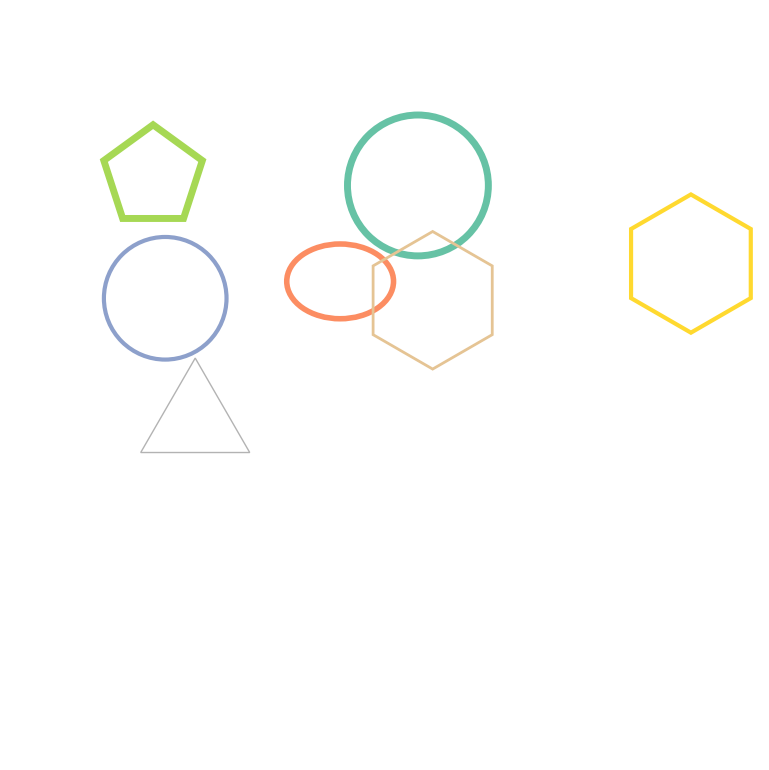[{"shape": "circle", "thickness": 2.5, "radius": 0.46, "center": [0.543, 0.759]}, {"shape": "oval", "thickness": 2, "radius": 0.35, "center": [0.442, 0.635]}, {"shape": "circle", "thickness": 1.5, "radius": 0.4, "center": [0.215, 0.613]}, {"shape": "pentagon", "thickness": 2.5, "radius": 0.34, "center": [0.199, 0.771]}, {"shape": "hexagon", "thickness": 1.5, "radius": 0.45, "center": [0.897, 0.658]}, {"shape": "hexagon", "thickness": 1, "radius": 0.45, "center": [0.562, 0.61]}, {"shape": "triangle", "thickness": 0.5, "radius": 0.41, "center": [0.254, 0.453]}]